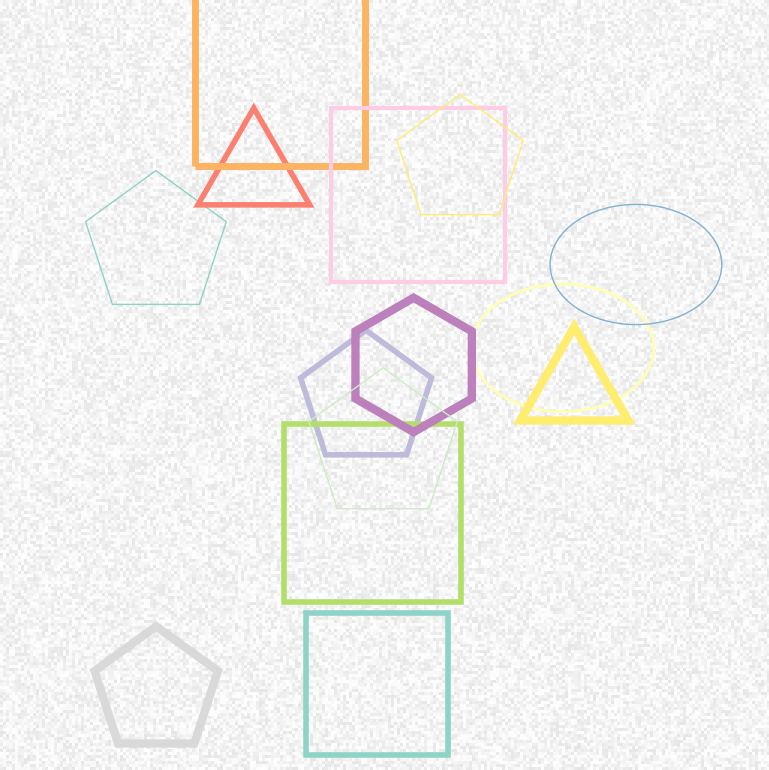[{"shape": "pentagon", "thickness": 0.5, "radius": 0.48, "center": [0.202, 0.682]}, {"shape": "square", "thickness": 2, "radius": 0.46, "center": [0.489, 0.112]}, {"shape": "oval", "thickness": 1, "radius": 0.59, "center": [0.731, 0.548]}, {"shape": "pentagon", "thickness": 2, "radius": 0.45, "center": [0.475, 0.482]}, {"shape": "triangle", "thickness": 2, "radius": 0.42, "center": [0.33, 0.776]}, {"shape": "oval", "thickness": 0.5, "radius": 0.56, "center": [0.826, 0.656]}, {"shape": "square", "thickness": 2.5, "radius": 0.55, "center": [0.364, 0.894]}, {"shape": "square", "thickness": 2, "radius": 0.58, "center": [0.484, 0.334]}, {"shape": "square", "thickness": 1.5, "radius": 0.56, "center": [0.542, 0.747]}, {"shape": "pentagon", "thickness": 3, "radius": 0.42, "center": [0.203, 0.103]}, {"shape": "hexagon", "thickness": 3, "radius": 0.44, "center": [0.537, 0.526]}, {"shape": "pentagon", "thickness": 0.5, "radius": 0.51, "center": [0.497, 0.421]}, {"shape": "pentagon", "thickness": 0.5, "radius": 0.43, "center": [0.597, 0.791]}, {"shape": "triangle", "thickness": 3, "radius": 0.41, "center": [0.746, 0.494]}]